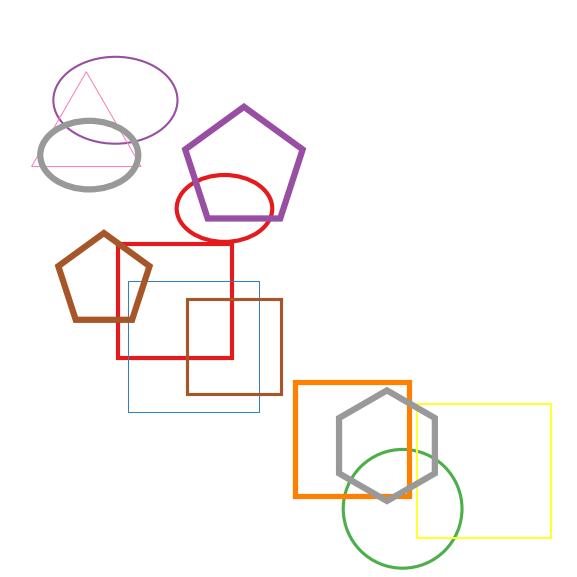[{"shape": "square", "thickness": 2, "radius": 0.5, "center": [0.303, 0.478]}, {"shape": "oval", "thickness": 2, "radius": 0.41, "center": [0.389, 0.638]}, {"shape": "square", "thickness": 0.5, "radius": 0.57, "center": [0.335, 0.4]}, {"shape": "circle", "thickness": 1.5, "radius": 0.51, "center": [0.697, 0.118]}, {"shape": "pentagon", "thickness": 3, "radius": 0.53, "center": [0.422, 0.707]}, {"shape": "oval", "thickness": 1, "radius": 0.54, "center": [0.2, 0.826]}, {"shape": "square", "thickness": 2.5, "radius": 0.49, "center": [0.609, 0.239]}, {"shape": "square", "thickness": 1, "radius": 0.58, "center": [0.838, 0.183]}, {"shape": "square", "thickness": 1.5, "radius": 0.41, "center": [0.405, 0.399]}, {"shape": "pentagon", "thickness": 3, "radius": 0.42, "center": [0.18, 0.513]}, {"shape": "triangle", "thickness": 0.5, "radius": 0.55, "center": [0.149, 0.765]}, {"shape": "oval", "thickness": 3, "radius": 0.42, "center": [0.155, 0.731]}, {"shape": "hexagon", "thickness": 3, "radius": 0.48, "center": [0.67, 0.227]}]